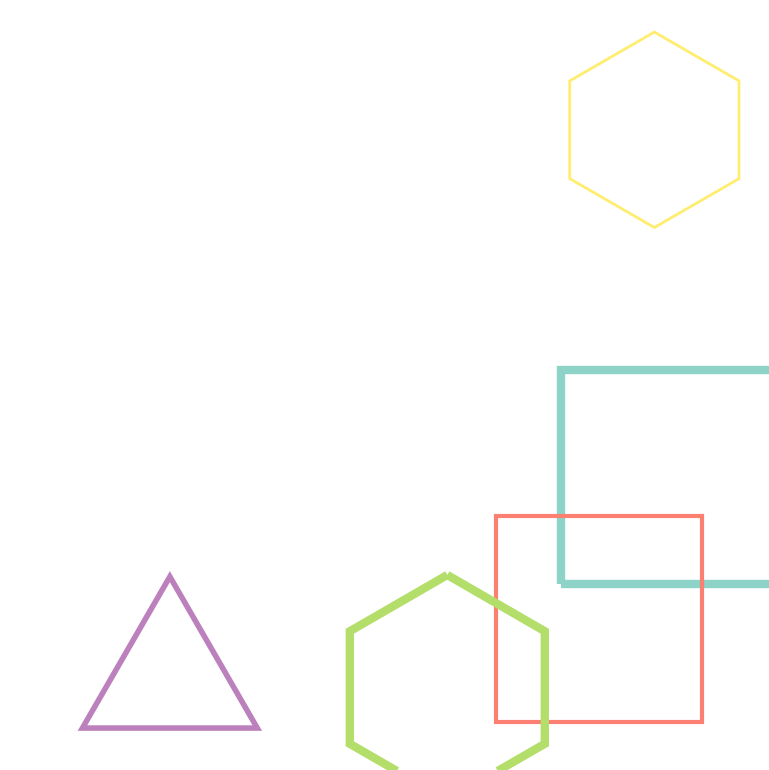[{"shape": "square", "thickness": 3, "radius": 0.69, "center": [0.868, 0.381]}, {"shape": "square", "thickness": 1.5, "radius": 0.67, "center": [0.778, 0.197]}, {"shape": "hexagon", "thickness": 3, "radius": 0.73, "center": [0.581, 0.107]}, {"shape": "triangle", "thickness": 2, "radius": 0.66, "center": [0.221, 0.12]}, {"shape": "hexagon", "thickness": 1, "radius": 0.63, "center": [0.85, 0.831]}]